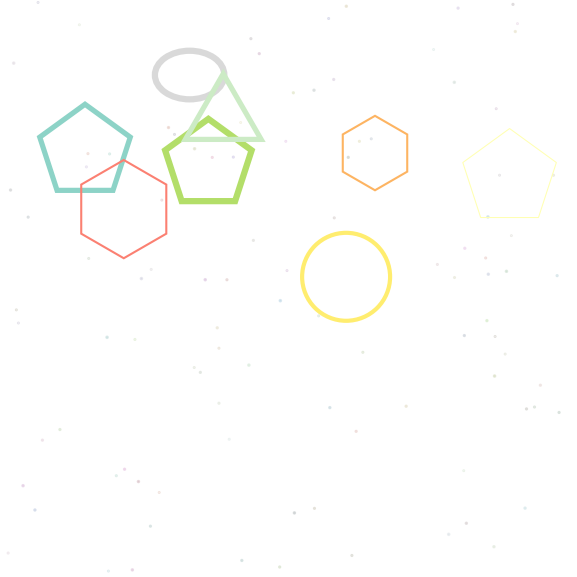[{"shape": "pentagon", "thickness": 2.5, "radius": 0.41, "center": [0.147, 0.736]}, {"shape": "pentagon", "thickness": 0.5, "radius": 0.43, "center": [0.882, 0.691]}, {"shape": "hexagon", "thickness": 1, "radius": 0.43, "center": [0.214, 0.637]}, {"shape": "hexagon", "thickness": 1, "radius": 0.32, "center": [0.649, 0.734]}, {"shape": "pentagon", "thickness": 3, "radius": 0.39, "center": [0.361, 0.715]}, {"shape": "oval", "thickness": 3, "radius": 0.3, "center": [0.328, 0.869]}, {"shape": "triangle", "thickness": 2.5, "radius": 0.38, "center": [0.387, 0.796]}, {"shape": "circle", "thickness": 2, "radius": 0.38, "center": [0.599, 0.52]}]